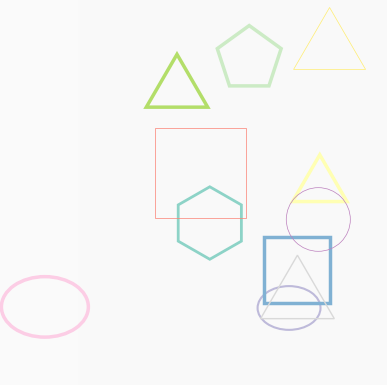[{"shape": "hexagon", "thickness": 2, "radius": 0.47, "center": [0.541, 0.421]}, {"shape": "triangle", "thickness": 2.5, "radius": 0.4, "center": [0.825, 0.517]}, {"shape": "oval", "thickness": 1.5, "radius": 0.41, "center": [0.746, 0.2]}, {"shape": "square", "thickness": 0.5, "radius": 0.59, "center": [0.517, 0.551]}, {"shape": "square", "thickness": 2.5, "radius": 0.43, "center": [0.767, 0.299]}, {"shape": "triangle", "thickness": 2.5, "radius": 0.46, "center": [0.457, 0.767]}, {"shape": "oval", "thickness": 2.5, "radius": 0.56, "center": [0.116, 0.203]}, {"shape": "triangle", "thickness": 1, "radius": 0.55, "center": [0.768, 0.227]}, {"shape": "circle", "thickness": 0.5, "radius": 0.41, "center": [0.821, 0.43]}, {"shape": "pentagon", "thickness": 2.5, "radius": 0.43, "center": [0.643, 0.847]}, {"shape": "triangle", "thickness": 0.5, "radius": 0.54, "center": [0.851, 0.873]}]